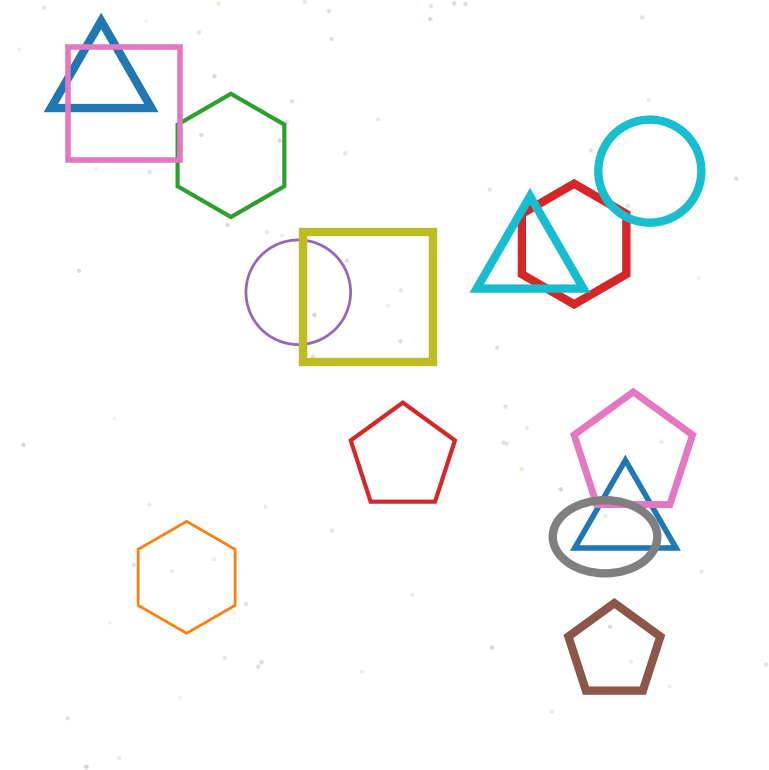[{"shape": "triangle", "thickness": 3, "radius": 0.38, "center": [0.131, 0.897]}, {"shape": "triangle", "thickness": 2, "radius": 0.38, "center": [0.812, 0.326]}, {"shape": "hexagon", "thickness": 1, "radius": 0.36, "center": [0.242, 0.25]}, {"shape": "hexagon", "thickness": 1.5, "radius": 0.4, "center": [0.3, 0.798]}, {"shape": "pentagon", "thickness": 1.5, "radius": 0.36, "center": [0.523, 0.406]}, {"shape": "hexagon", "thickness": 3, "radius": 0.39, "center": [0.746, 0.683]}, {"shape": "circle", "thickness": 1, "radius": 0.34, "center": [0.387, 0.62]}, {"shape": "pentagon", "thickness": 3, "radius": 0.31, "center": [0.798, 0.154]}, {"shape": "square", "thickness": 2, "radius": 0.36, "center": [0.161, 0.866]}, {"shape": "pentagon", "thickness": 2.5, "radius": 0.4, "center": [0.823, 0.41]}, {"shape": "oval", "thickness": 3, "radius": 0.34, "center": [0.786, 0.303]}, {"shape": "square", "thickness": 3, "radius": 0.42, "center": [0.478, 0.614]}, {"shape": "triangle", "thickness": 3, "radius": 0.4, "center": [0.688, 0.665]}, {"shape": "circle", "thickness": 3, "radius": 0.33, "center": [0.844, 0.778]}]